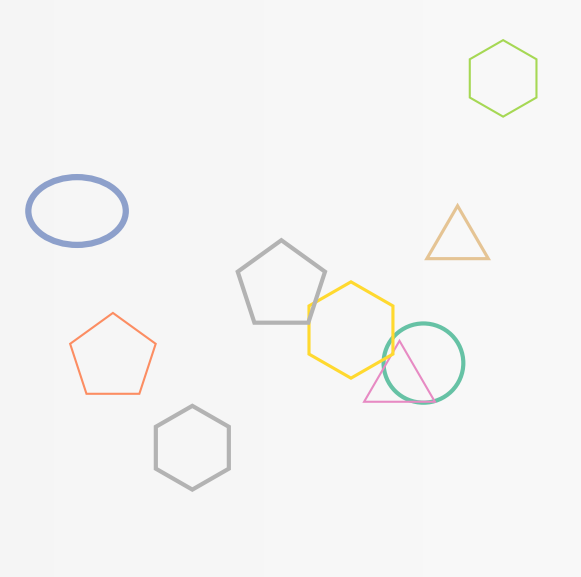[{"shape": "circle", "thickness": 2, "radius": 0.34, "center": [0.729, 0.37]}, {"shape": "pentagon", "thickness": 1, "radius": 0.39, "center": [0.194, 0.38]}, {"shape": "oval", "thickness": 3, "radius": 0.42, "center": [0.133, 0.634]}, {"shape": "triangle", "thickness": 1, "radius": 0.35, "center": [0.687, 0.339]}, {"shape": "hexagon", "thickness": 1, "radius": 0.33, "center": [0.866, 0.863]}, {"shape": "hexagon", "thickness": 1.5, "radius": 0.42, "center": [0.604, 0.428]}, {"shape": "triangle", "thickness": 1.5, "radius": 0.31, "center": [0.787, 0.582]}, {"shape": "pentagon", "thickness": 2, "radius": 0.39, "center": [0.484, 0.504]}, {"shape": "hexagon", "thickness": 2, "radius": 0.36, "center": [0.331, 0.224]}]